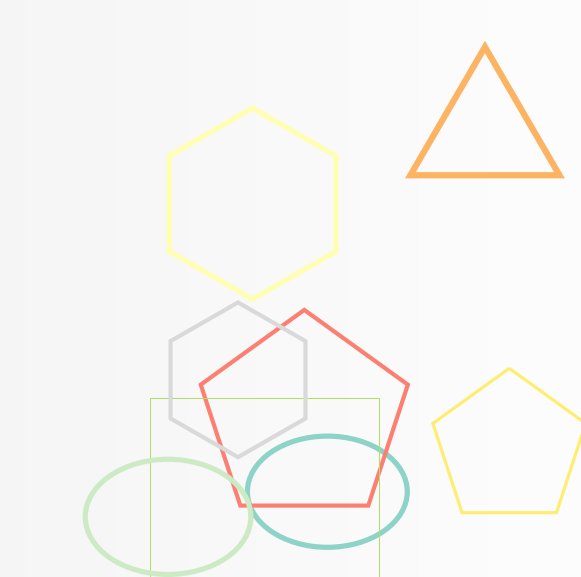[{"shape": "oval", "thickness": 2.5, "radius": 0.69, "center": [0.563, 0.148]}, {"shape": "hexagon", "thickness": 2.5, "radius": 0.83, "center": [0.435, 0.647]}, {"shape": "pentagon", "thickness": 2, "radius": 0.94, "center": [0.524, 0.275]}, {"shape": "triangle", "thickness": 3, "radius": 0.74, "center": [0.834, 0.77]}, {"shape": "square", "thickness": 0.5, "radius": 0.99, "center": [0.455, 0.113]}, {"shape": "hexagon", "thickness": 2, "radius": 0.67, "center": [0.409, 0.341]}, {"shape": "oval", "thickness": 2.5, "radius": 0.71, "center": [0.289, 0.104]}, {"shape": "pentagon", "thickness": 1.5, "radius": 0.69, "center": [0.876, 0.223]}]